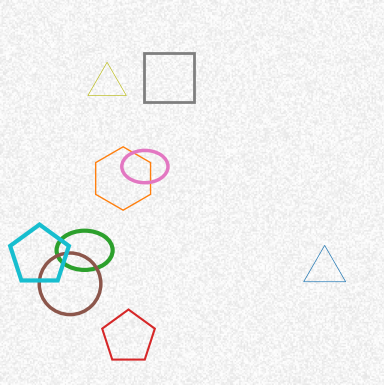[{"shape": "triangle", "thickness": 0.5, "radius": 0.31, "center": [0.843, 0.3]}, {"shape": "hexagon", "thickness": 1, "radius": 0.41, "center": [0.32, 0.536]}, {"shape": "oval", "thickness": 3, "radius": 0.36, "center": [0.22, 0.35]}, {"shape": "pentagon", "thickness": 1.5, "radius": 0.36, "center": [0.334, 0.124]}, {"shape": "circle", "thickness": 2.5, "radius": 0.4, "center": [0.182, 0.263]}, {"shape": "oval", "thickness": 2.5, "radius": 0.3, "center": [0.376, 0.567]}, {"shape": "square", "thickness": 2, "radius": 0.32, "center": [0.439, 0.799]}, {"shape": "triangle", "thickness": 0.5, "radius": 0.29, "center": [0.278, 0.781]}, {"shape": "pentagon", "thickness": 3, "radius": 0.4, "center": [0.103, 0.336]}]